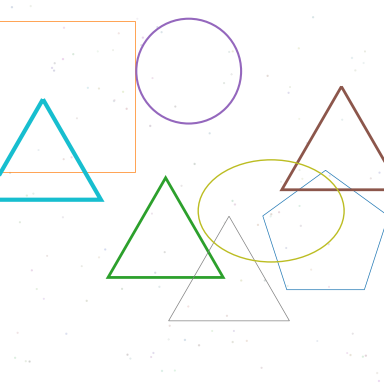[{"shape": "pentagon", "thickness": 0.5, "radius": 0.86, "center": [0.846, 0.386]}, {"shape": "square", "thickness": 0.5, "radius": 0.98, "center": [0.155, 0.75]}, {"shape": "triangle", "thickness": 2, "radius": 0.86, "center": [0.43, 0.366]}, {"shape": "circle", "thickness": 1.5, "radius": 0.68, "center": [0.49, 0.815]}, {"shape": "triangle", "thickness": 2, "radius": 0.89, "center": [0.887, 0.596]}, {"shape": "triangle", "thickness": 0.5, "radius": 0.91, "center": [0.595, 0.257]}, {"shape": "oval", "thickness": 1, "radius": 0.95, "center": [0.704, 0.452]}, {"shape": "triangle", "thickness": 3, "radius": 0.87, "center": [0.112, 0.568]}]